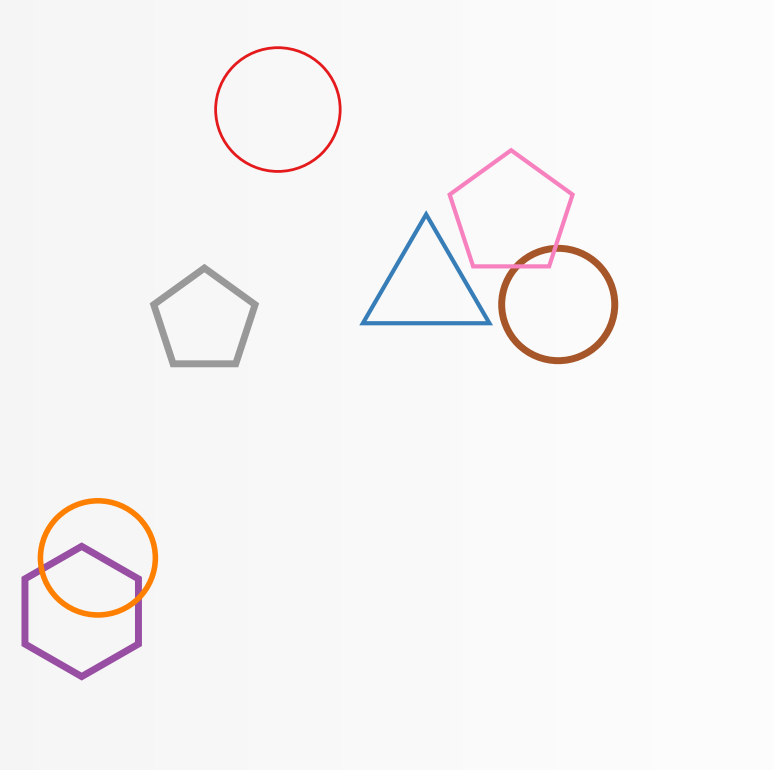[{"shape": "circle", "thickness": 1, "radius": 0.4, "center": [0.359, 0.858]}, {"shape": "triangle", "thickness": 1.5, "radius": 0.47, "center": [0.55, 0.627]}, {"shape": "hexagon", "thickness": 2.5, "radius": 0.42, "center": [0.105, 0.206]}, {"shape": "circle", "thickness": 2, "radius": 0.37, "center": [0.126, 0.275]}, {"shape": "circle", "thickness": 2.5, "radius": 0.36, "center": [0.72, 0.605]}, {"shape": "pentagon", "thickness": 1.5, "radius": 0.42, "center": [0.66, 0.722]}, {"shape": "pentagon", "thickness": 2.5, "radius": 0.34, "center": [0.264, 0.583]}]